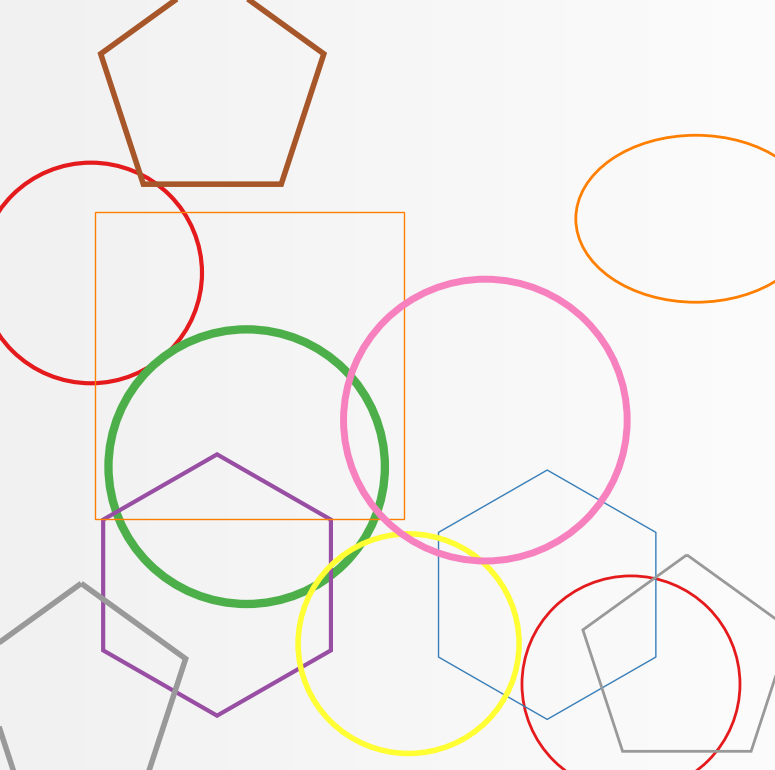[{"shape": "circle", "thickness": 1.5, "radius": 0.72, "center": [0.117, 0.645]}, {"shape": "circle", "thickness": 1, "radius": 0.7, "center": [0.814, 0.111]}, {"shape": "hexagon", "thickness": 0.5, "radius": 0.81, "center": [0.706, 0.228]}, {"shape": "circle", "thickness": 3, "radius": 0.89, "center": [0.318, 0.394]}, {"shape": "hexagon", "thickness": 1.5, "radius": 0.85, "center": [0.28, 0.24]}, {"shape": "square", "thickness": 0.5, "radius": 0.99, "center": [0.322, 0.525]}, {"shape": "oval", "thickness": 1, "radius": 0.77, "center": [0.898, 0.716]}, {"shape": "circle", "thickness": 2, "radius": 0.71, "center": [0.527, 0.164]}, {"shape": "pentagon", "thickness": 2, "radius": 0.76, "center": [0.274, 0.883]}, {"shape": "circle", "thickness": 2.5, "radius": 0.91, "center": [0.626, 0.454]}, {"shape": "pentagon", "thickness": 2, "radius": 0.71, "center": [0.105, 0.101]}, {"shape": "pentagon", "thickness": 1, "radius": 0.71, "center": [0.886, 0.138]}]